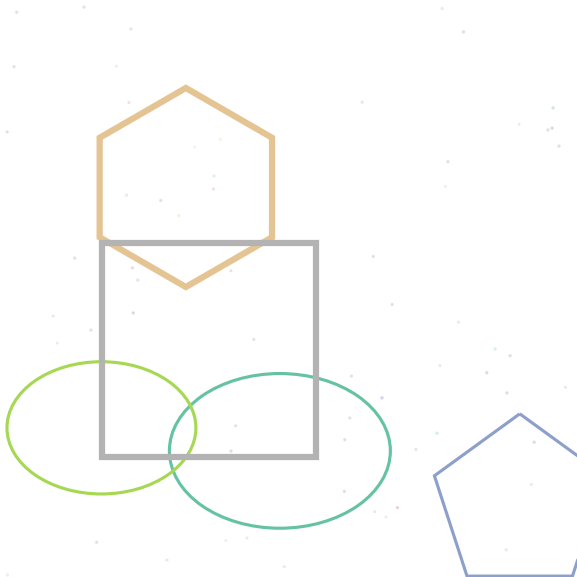[{"shape": "oval", "thickness": 1.5, "radius": 0.96, "center": [0.485, 0.218]}, {"shape": "pentagon", "thickness": 1.5, "radius": 0.78, "center": [0.9, 0.127]}, {"shape": "oval", "thickness": 1.5, "radius": 0.82, "center": [0.176, 0.258]}, {"shape": "hexagon", "thickness": 3, "radius": 0.86, "center": [0.322, 0.674]}, {"shape": "square", "thickness": 3, "radius": 0.92, "center": [0.362, 0.393]}]